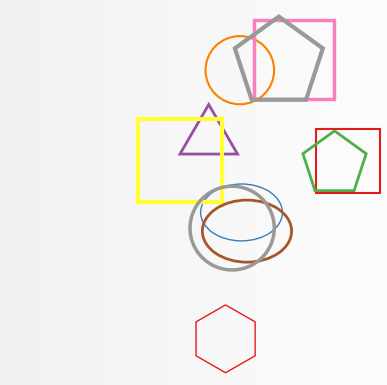[{"shape": "square", "thickness": 1.5, "radius": 0.42, "center": [0.898, 0.582]}, {"shape": "hexagon", "thickness": 1, "radius": 0.44, "center": [0.582, 0.12]}, {"shape": "oval", "thickness": 1, "radius": 0.53, "center": [0.623, 0.448]}, {"shape": "pentagon", "thickness": 2, "radius": 0.43, "center": [0.863, 0.574]}, {"shape": "triangle", "thickness": 2, "radius": 0.43, "center": [0.539, 0.643]}, {"shape": "circle", "thickness": 1.5, "radius": 0.44, "center": [0.619, 0.818]}, {"shape": "square", "thickness": 3, "radius": 0.54, "center": [0.464, 0.583]}, {"shape": "oval", "thickness": 2, "radius": 0.58, "center": [0.637, 0.4]}, {"shape": "square", "thickness": 2.5, "radius": 0.52, "center": [0.759, 0.846]}, {"shape": "circle", "thickness": 2.5, "radius": 0.54, "center": [0.599, 0.408]}, {"shape": "pentagon", "thickness": 3, "radius": 0.6, "center": [0.72, 0.837]}]